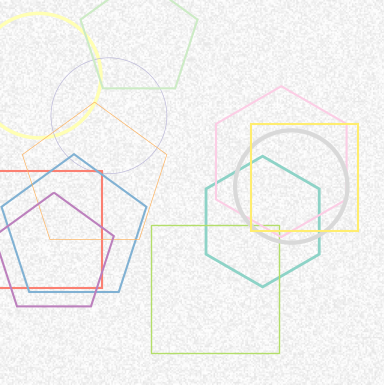[{"shape": "hexagon", "thickness": 2, "radius": 0.85, "center": [0.682, 0.425]}, {"shape": "circle", "thickness": 2.5, "radius": 0.81, "center": [0.1, 0.804]}, {"shape": "circle", "thickness": 0.5, "radius": 0.75, "center": [0.283, 0.699]}, {"shape": "square", "thickness": 1.5, "radius": 0.76, "center": [0.112, 0.405]}, {"shape": "pentagon", "thickness": 1.5, "radius": 0.99, "center": [0.192, 0.402]}, {"shape": "pentagon", "thickness": 0.5, "radius": 0.99, "center": [0.246, 0.537]}, {"shape": "square", "thickness": 1, "radius": 0.83, "center": [0.559, 0.25]}, {"shape": "hexagon", "thickness": 1.5, "radius": 0.98, "center": [0.731, 0.58]}, {"shape": "circle", "thickness": 3, "radius": 0.73, "center": [0.757, 0.516]}, {"shape": "pentagon", "thickness": 1.5, "radius": 0.82, "center": [0.14, 0.336]}, {"shape": "pentagon", "thickness": 1.5, "radius": 0.8, "center": [0.361, 0.9]}, {"shape": "square", "thickness": 1.5, "radius": 0.69, "center": [0.79, 0.538]}]